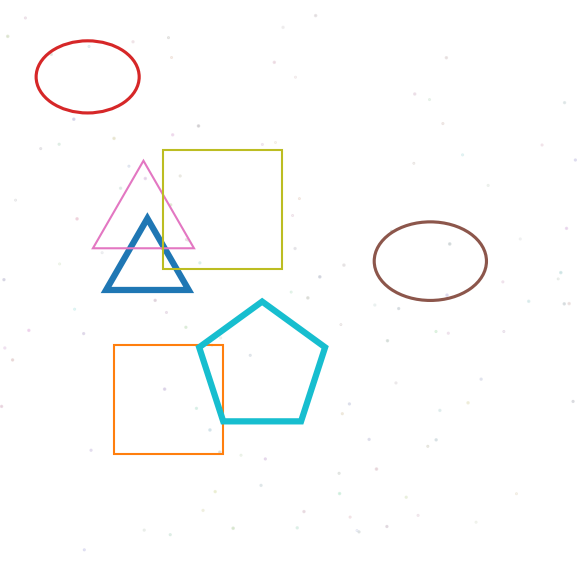[{"shape": "triangle", "thickness": 3, "radius": 0.41, "center": [0.255, 0.538]}, {"shape": "square", "thickness": 1, "radius": 0.47, "center": [0.291, 0.307]}, {"shape": "oval", "thickness": 1.5, "radius": 0.45, "center": [0.152, 0.866]}, {"shape": "oval", "thickness": 1.5, "radius": 0.49, "center": [0.745, 0.547]}, {"shape": "triangle", "thickness": 1, "radius": 0.51, "center": [0.248, 0.62]}, {"shape": "square", "thickness": 1, "radius": 0.52, "center": [0.385, 0.636]}, {"shape": "pentagon", "thickness": 3, "radius": 0.57, "center": [0.454, 0.362]}]